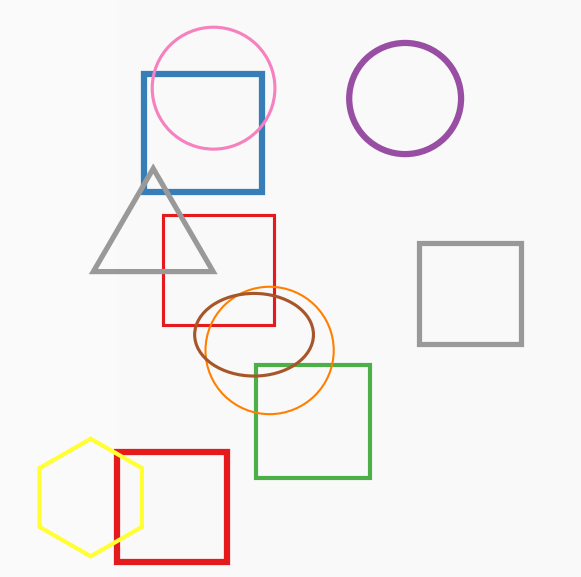[{"shape": "square", "thickness": 1.5, "radius": 0.48, "center": [0.376, 0.532]}, {"shape": "square", "thickness": 3, "radius": 0.47, "center": [0.295, 0.121]}, {"shape": "square", "thickness": 3, "radius": 0.51, "center": [0.349, 0.769]}, {"shape": "square", "thickness": 2, "radius": 0.49, "center": [0.539, 0.269]}, {"shape": "circle", "thickness": 3, "radius": 0.48, "center": [0.697, 0.829]}, {"shape": "circle", "thickness": 1, "radius": 0.55, "center": [0.464, 0.392]}, {"shape": "hexagon", "thickness": 2, "radius": 0.51, "center": [0.156, 0.138]}, {"shape": "oval", "thickness": 1.5, "radius": 0.51, "center": [0.437, 0.42]}, {"shape": "circle", "thickness": 1.5, "radius": 0.53, "center": [0.367, 0.846]}, {"shape": "square", "thickness": 2.5, "radius": 0.44, "center": [0.809, 0.491]}, {"shape": "triangle", "thickness": 2.5, "radius": 0.59, "center": [0.264, 0.588]}]